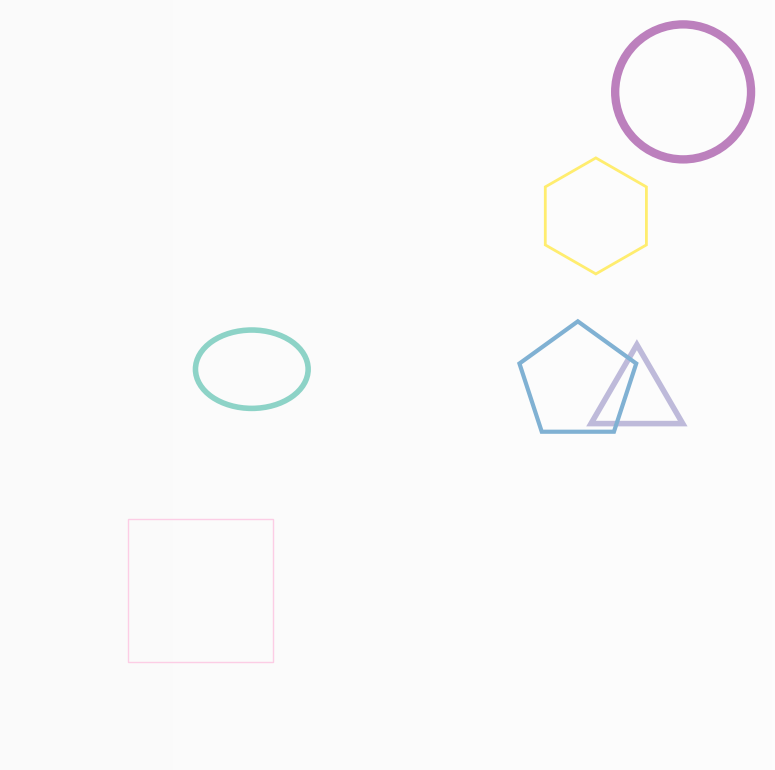[{"shape": "oval", "thickness": 2, "radius": 0.36, "center": [0.325, 0.521]}, {"shape": "triangle", "thickness": 2, "radius": 0.34, "center": [0.822, 0.484]}, {"shape": "pentagon", "thickness": 1.5, "radius": 0.4, "center": [0.746, 0.503]}, {"shape": "square", "thickness": 0.5, "radius": 0.47, "center": [0.259, 0.233]}, {"shape": "circle", "thickness": 3, "radius": 0.44, "center": [0.881, 0.881]}, {"shape": "hexagon", "thickness": 1, "radius": 0.38, "center": [0.769, 0.72]}]